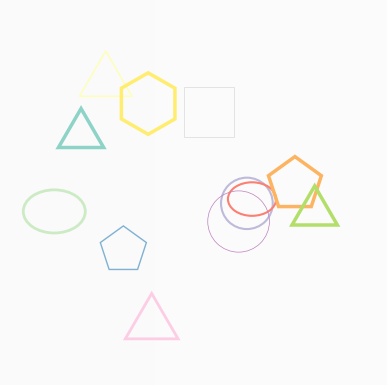[{"shape": "triangle", "thickness": 2.5, "radius": 0.34, "center": [0.209, 0.651]}, {"shape": "triangle", "thickness": 1, "radius": 0.39, "center": [0.273, 0.789]}, {"shape": "circle", "thickness": 1.5, "radius": 0.33, "center": [0.637, 0.472]}, {"shape": "oval", "thickness": 1.5, "radius": 0.31, "center": [0.65, 0.483]}, {"shape": "pentagon", "thickness": 1, "radius": 0.31, "center": [0.318, 0.351]}, {"shape": "pentagon", "thickness": 2.5, "radius": 0.36, "center": [0.761, 0.521]}, {"shape": "triangle", "thickness": 2.5, "radius": 0.34, "center": [0.812, 0.449]}, {"shape": "triangle", "thickness": 2, "radius": 0.39, "center": [0.391, 0.159]}, {"shape": "square", "thickness": 0.5, "radius": 0.33, "center": [0.539, 0.71]}, {"shape": "circle", "thickness": 0.5, "radius": 0.4, "center": [0.616, 0.425]}, {"shape": "oval", "thickness": 2, "radius": 0.4, "center": [0.14, 0.451]}, {"shape": "hexagon", "thickness": 2.5, "radius": 0.4, "center": [0.382, 0.731]}]